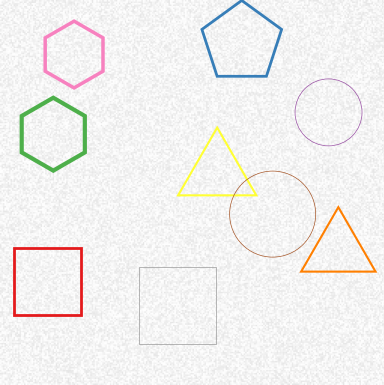[{"shape": "square", "thickness": 2, "radius": 0.43, "center": [0.124, 0.269]}, {"shape": "pentagon", "thickness": 2, "radius": 0.54, "center": [0.628, 0.89]}, {"shape": "hexagon", "thickness": 3, "radius": 0.47, "center": [0.138, 0.651]}, {"shape": "circle", "thickness": 0.5, "radius": 0.43, "center": [0.853, 0.708]}, {"shape": "triangle", "thickness": 1.5, "radius": 0.56, "center": [0.879, 0.35]}, {"shape": "triangle", "thickness": 1.5, "radius": 0.59, "center": [0.564, 0.551]}, {"shape": "circle", "thickness": 0.5, "radius": 0.56, "center": [0.708, 0.444]}, {"shape": "hexagon", "thickness": 2.5, "radius": 0.43, "center": [0.192, 0.858]}, {"shape": "square", "thickness": 0.5, "radius": 0.5, "center": [0.461, 0.207]}]